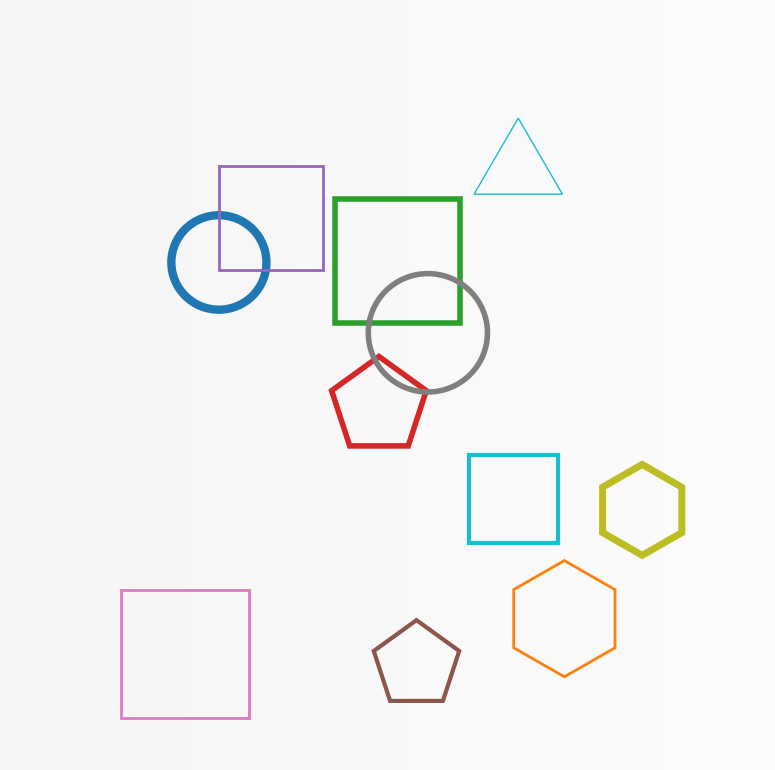[{"shape": "circle", "thickness": 3, "radius": 0.31, "center": [0.282, 0.659]}, {"shape": "hexagon", "thickness": 1, "radius": 0.38, "center": [0.728, 0.197]}, {"shape": "square", "thickness": 2, "radius": 0.4, "center": [0.513, 0.661]}, {"shape": "pentagon", "thickness": 2, "radius": 0.32, "center": [0.489, 0.473]}, {"shape": "square", "thickness": 1, "radius": 0.34, "center": [0.349, 0.717]}, {"shape": "pentagon", "thickness": 1.5, "radius": 0.29, "center": [0.537, 0.137]}, {"shape": "square", "thickness": 1, "radius": 0.41, "center": [0.239, 0.151]}, {"shape": "circle", "thickness": 2, "radius": 0.38, "center": [0.552, 0.568]}, {"shape": "hexagon", "thickness": 2.5, "radius": 0.3, "center": [0.829, 0.338]}, {"shape": "triangle", "thickness": 0.5, "radius": 0.33, "center": [0.669, 0.781]}, {"shape": "square", "thickness": 1.5, "radius": 0.29, "center": [0.662, 0.352]}]